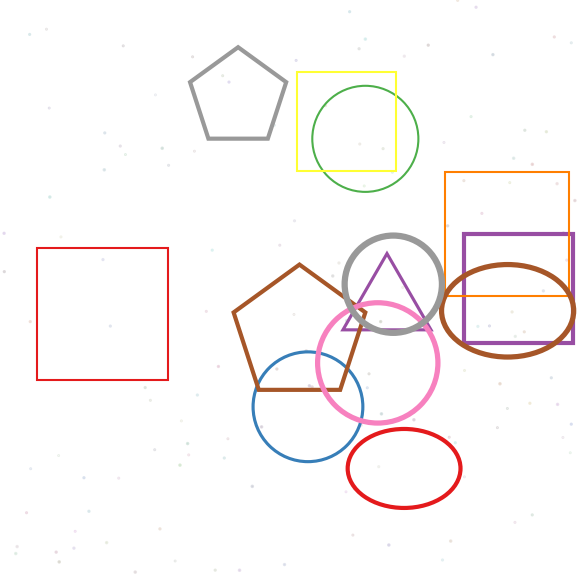[{"shape": "square", "thickness": 1, "radius": 0.57, "center": [0.177, 0.455]}, {"shape": "oval", "thickness": 2, "radius": 0.49, "center": [0.7, 0.188]}, {"shape": "circle", "thickness": 1.5, "radius": 0.48, "center": [0.533, 0.295]}, {"shape": "circle", "thickness": 1, "radius": 0.46, "center": [0.633, 0.759]}, {"shape": "triangle", "thickness": 1.5, "radius": 0.44, "center": [0.67, 0.472]}, {"shape": "square", "thickness": 2, "radius": 0.47, "center": [0.898, 0.5]}, {"shape": "square", "thickness": 1, "radius": 0.54, "center": [0.877, 0.594]}, {"shape": "square", "thickness": 1, "radius": 0.43, "center": [0.6, 0.789]}, {"shape": "pentagon", "thickness": 2, "radius": 0.6, "center": [0.519, 0.421]}, {"shape": "oval", "thickness": 2.5, "radius": 0.57, "center": [0.879, 0.461]}, {"shape": "circle", "thickness": 2.5, "radius": 0.52, "center": [0.654, 0.371]}, {"shape": "pentagon", "thickness": 2, "radius": 0.44, "center": [0.412, 0.83]}, {"shape": "circle", "thickness": 3, "radius": 0.42, "center": [0.681, 0.507]}]